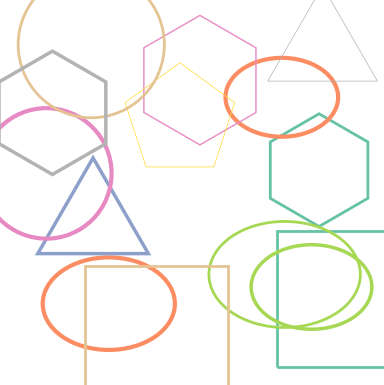[{"shape": "square", "thickness": 2, "radius": 0.88, "center": [0.897, 0.223]}, {"shape": "hexagon", "thickness": 2, "radius": 0.73, "center": [0.829, 0.558]}, {"shape": "oval", "thickness": 3, "radius": 0.73, "center": [0.732, 0.747]}, {"shape": "oval", "thickness": 3, "radius": 0.86, "center": [0.283, 0.211]}, {"shape": "triangle", "thickness": 2.5, "radius": 0.83, "center": [0.242, 0.424]}, {"shape": "circle", "thickness": 3, "radius": 0.85, "center": [0.12, 0.55]}, {"shape": "hexagon", "thickness": 1, "radius": 0.84, "center": [0.519, 0.792]}, {"shape": "oval", "thickness": 2.5, "radius": 0.78, "center": [0.809, 0.255]}, {"shape": "oval", "thickness": 2, "radius": 0.98, "center": [0.739, 0.287]}, {"shape": "pentagon", "thickness": 0.5, "radius": 0.75, "center": [0.467, 0.687]}, {"shape": "square", "thickness": 2, "radius": 0.93, "center": [0.407, 0.123]}, {"shape": "circle", "thickness": 2, "radius": 0.95, "center": [0.237, 0.884]}, {"shape": "triangle", "thickness": 0.5, "radius": 0.82, "center": [0.838, 0.872]}, {"shape": "hexagon", "thickness": 2.5, "radius": 0.8, "center": [0.136, 0.707]}]